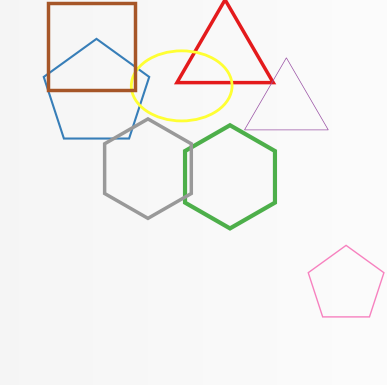[{"shape": "triangle", "thickness": 2.5, "radius": 0.72, "center": [0.581, 0.857]}, {"shape": "pentagon", "thickness": 1.5, "radius": 0.72, "center": [0.249, 0.756]}, {"shape": "hexagon", "thickness": 3, "radius": 0.67, "center": [0.594, 0.541]}, {"shape": "triangle", "thickness": 0.5, "radius": 0.62, "center": [0.739, 0.725]}, {"shape": "oval", "thickness": 2, "radius": 0.65, "center": [0.469, 0.777]}, {"shape": "square", "thickness": 2.5, "radius": 0.56, "center": [0.235, 0.879]}, {"shape": "pentagon", "thickness": 1, "radius": 0.51, "center": [0.893, 0.26]}, {"shape": "hexagon", "thickness": 2.5, "radius": 0.65, "center": [0.382, 0.562]}]